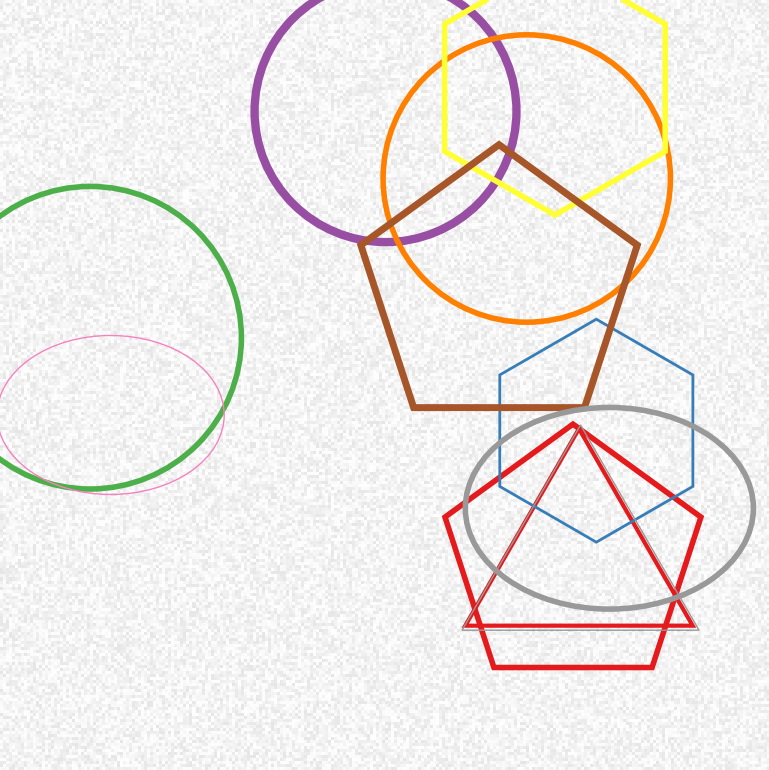[{"shape": "pentagon", "thickness": 2, "radius": 0.87, "center": [0.744, 0.274]}, {"shape": "triangle", "thickness": 1.5, "radius": 0.85, "center": [0.752, 0.273]}, {"shape": "hexagon", "thickness": 1, "radius": 0.72, "center": [0.774, 0.441]}, {"shape": "circle", "thickness": 2, "radius": 0.98, "center": [0.117, 0.561]}, {"shape": "circle", "thickness": 3, "radius": 0.85, "center": [0.501, 0.856]}, {"shape": "circle", "thickness": 2, "radius": 0.93, "center": [0.684, 0.768]}, {"shape": "hexagon", "thickness": 2, "radius": 0.83, "center": [0.721, 0.886]}, {"shape": "pentagon", "thickness": 2.5, "radius": 0.94, "center": [0.648, 0.623]}, {"shape": "oval", "thickness": 0.5, "radius": 0.74, "center": [0.144, 0.461]}, {"shape": "triangle", "thickness": 0.5, "radius": 0.89, "center": [0.754, 0.27]}, {"shape": "oval", "thickness": 2, "radius": 0.94, "center": [0.791, 0.34]}]